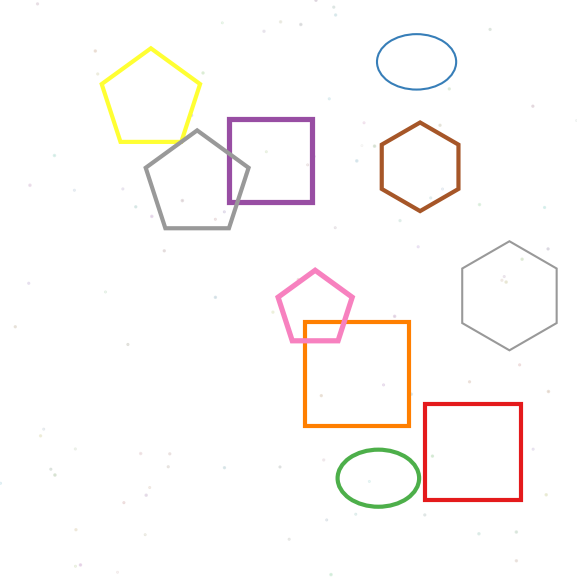[{"shape": "square", "thickness": 2, "radius": 0.42, "center": [0.82, 0.217]}, {"shape": "oval", "thickness": 1, "radius": 0.34, "center": [0.721, 0.892]}, {"shape": "oval", "thickness": 2, "radius": 0.35, "center": [0.655, 0.171]}, {"shape": "square", "thickness": 2.5, "radius": 0.36, "center": [0.469, 0.722]}, {"shape": "square", "thickness": 2, "radius": 0.45, "center": [0.619, 0.352]}, {"shape": "pentagon", "thickness": 2, "radius": 0.45, "center": [0.261, 0.826]}, {"shape": "hexagon", "thickness": 2, "radius": 0.38, "center": [0.727, 0.71]}, {"shape": "pentagon", "thickness": 2.5, "radius": 0.34, "center": [0.546, 0.464]}, {"shape": "pentagon", "thickness": 2, "radius": 0.47, "center": [0.341, 0.68]}, {"shape": "hexagon", "thickness": 1, "radius": 0.47, "center": [0.882, 0.487]}]